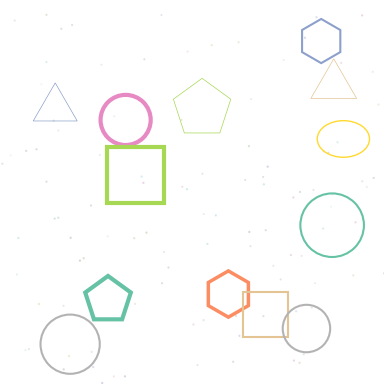[{"shape": "circle", "thickness": 1.5, "radius": 0.41, "center": [0.863, 0.415]}, {"shape": "pentagon", "thickness": 3, "radius": 0.31, "center": [0.281, 0.221]}, {"shape": "hexagon", "thickness": 2.5, "radius": 0.3, "center": [0.593, 0.236]}, {"shape": "hexagon", "thickness": 1.5, "radius": 0.29, "center": [0.834, 0.893]}, {"shape": "triangle", "thickness": 0.5, "radius": 0.33, "center": [0.143, 0.719]}, {"shape": "circle", "thickness": 3, "radius": 0.33, "center": [0.326, 0.688]}, {"shape": "square", "thickness": 3, "radius": 0.37, "center": [0.352, 0.545]}, {"shape": "pentagon", "thickness": 0.5, "radius": 0.39, "center": [0.525, 0.718]}, {"shape": "oval", "thickness": 1, "radius": 0.34, "center": [0.892, 0.639]}, {"shape": "square", "thickness": 1.5, "radius": 0.29, "center": [0.69, 0.184]}, {"shape": "triangle", "thickness": 0.5, "radius": 0.34, "center": [0.867, 0.778]}, {"shape": "circle", "thickness": 1.5, "radius": 0.31, "center": [0.796, 0.147]}, {"shape": "circle", "thickness": 1.5, "radius": 0.38, "center": [0.182, 0.106]}]